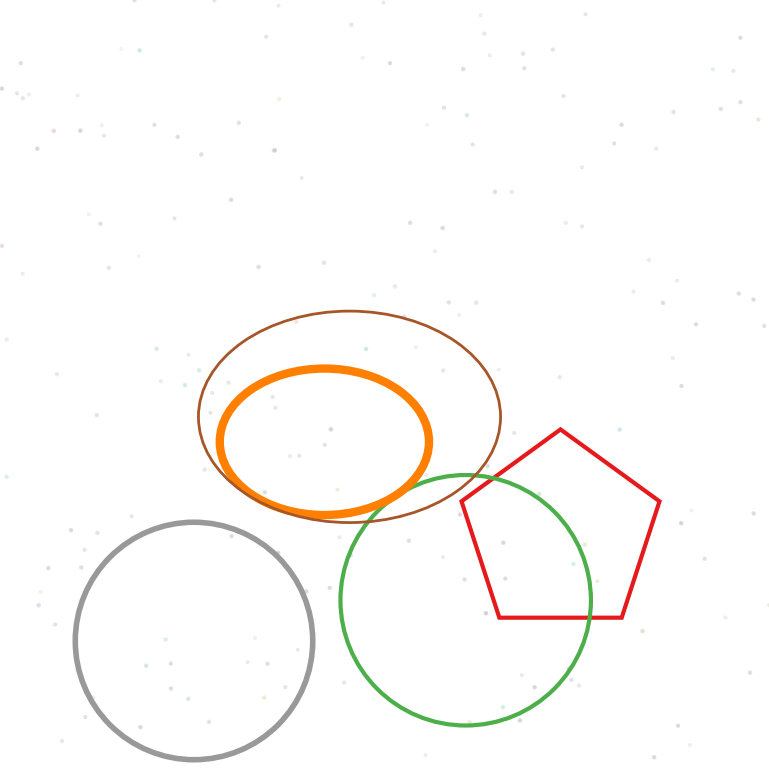[{"shape": "pentagon", "thickness": 1.5, "radius": 0.68, "center": [0.728, 0.307]}, {"shape": "circle", "thickness": 1.5, "radius": 0.81, "center": [0.605, 0.22]}, {"shape": "oval", "thickness": 3, "radius": 0.68, "center": [0.421, 0.426]}, {"shape": "oval", "thickness": 1, "radius": 0.98, "center": [0.454, 0.459]}, {"shape": "circle", "thickness": 2, "radius": 0.77, "center": [0.252, 0.168]}]